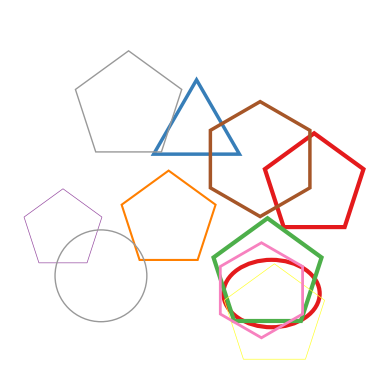[{"shape": "oval", "thickness": 3, "radius": 0.63, "center": [0.705, 0.238]}, {"shape": "pentagon", "thickness": 3, "radius": 0.67, "center": [0.816, 0.519]}, {"shape": "triangle", "thickness": 2.5, "radius": 0.64, "center": [0.51, 0.664]}, {"shape": "pentagon", "thickness": 3, "radius": 0.74, "center": [0.695, 0.286]}, {"shape": "pentagon", "thickness": 0.5, "radius": 0.53, "center": [0.164, 0.403]}, {"shape": "pentagon", "thickness": 1.5, "radius": 0.64, "center": [0.438, 0.429]}, {"shape": "pentagon", "thickness": 0.5, "radius": 0.68, "center": [0.713, 0.178]}, {"shape": "hexagon", "thickness": 2.5, "radius": 0.75, "center": [0.676, 0.587]}, {"shape": "hexagon", "thickness": 2, "radius": 0.62, "center": [0.679, 0.246]}, {"shape": "pentagon", "thickness": 1, "radius": 0.73, "center": [0.334, 0.723]}, {"shape": "circle", "thickness": 1, "radius": 0.6, "center": [0.262, 0.284]}]